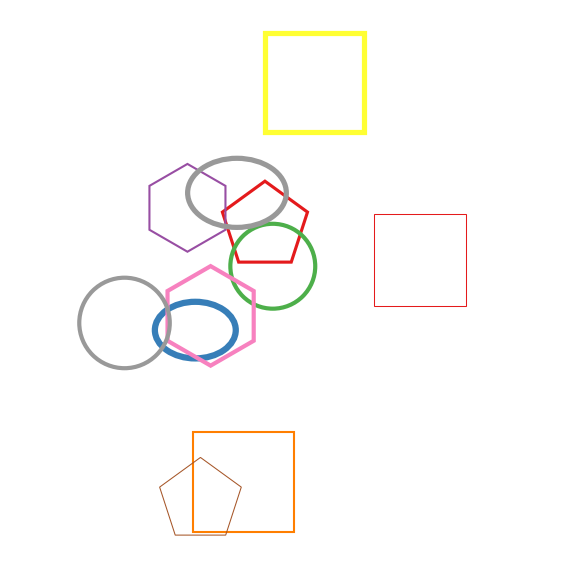[{"shape": "pentagon", "thickness": 1.5, "radius": 0.39, "center": [0.459, 0.608]}, {"shape": "square", "thickness": 0.5, "radius": 0.4, "center": [0.728, 0.55]}, {"shape": "oval", "thickness": 3, "radius": 0.35, "center": [0.338, 0.428]}, {"shape": "circle", "thickness": 2, "radius": 0.37, "center": [0.472, 0.538]}, {"shape": "hexagon", "thickness": 1, "radius": 0.38, "center": [0.325, 0.639]}, {"shape": "square", "thickness": 1, "radius": 0.44, "center": [0.422, 0.164]}, {"shape": "square", "thickness": 2.5, "radius": 0.43, "center": [0.545, 0.856]}, {"shape": "pentagon", "thickness": 0.5, "radius": 0.37, "center": [0.347, 0.133]}, {"shape": "hexagon", "thickness": 2, "radius": 0.43, "center": [0.365, 0.452]}, {"shape": "oval", "thickness": 2.5, "radius": 0.43, "center": [0.41, 0.665]}, {"shape": "circle", "thickness": 2, "radius": 0.39, "center": [0.216, 0.44]}]